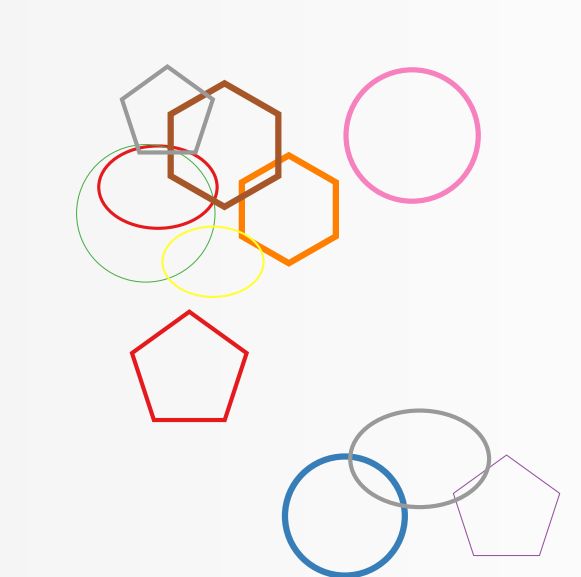[{"shape": "oval", "thickness": 1.5, "radius": 0.51, "center": [0.272, 0.675]}, {"shape": "pentagon", "thickness": 2, "radius": 0.52, "center": [0.326, 0.356]}, {"shape": "circle", "thickness": 3, "radius": 0.52, "center": [0.593, 0.106]}, {"shape": "circle", "thickness": 0.5, "radius": 0.6, "center": [0.251, 0.63]}, {"shape": "pentagon", "thickness": 0.5, "radius": 0.48, "center": [0.872, 0.115]}, {"shape": "hexagon", "thickness": 3, "radius": 0.47, "center": [0.497, 0.637]}, {"shape": "oval", "thickness": 1, "radius": 0.43, "center": [0.366, 0.546]}, {"shape": "hexagon", "thickness": 3, "radius": 0.53, "center": [0.386, 0.748]}, {"shape": "circle", "thickness": 2.5, "radius": 0.57, "center": [0.709, 0.764]}, {"shape": "oval", "thickness": 2, "radius": 0.6, "center": [0.722, 0.205]}, {"shape": "pentagon", "thickness": 2, "radius": 0.41, "center": [0.288, 0.802]}]